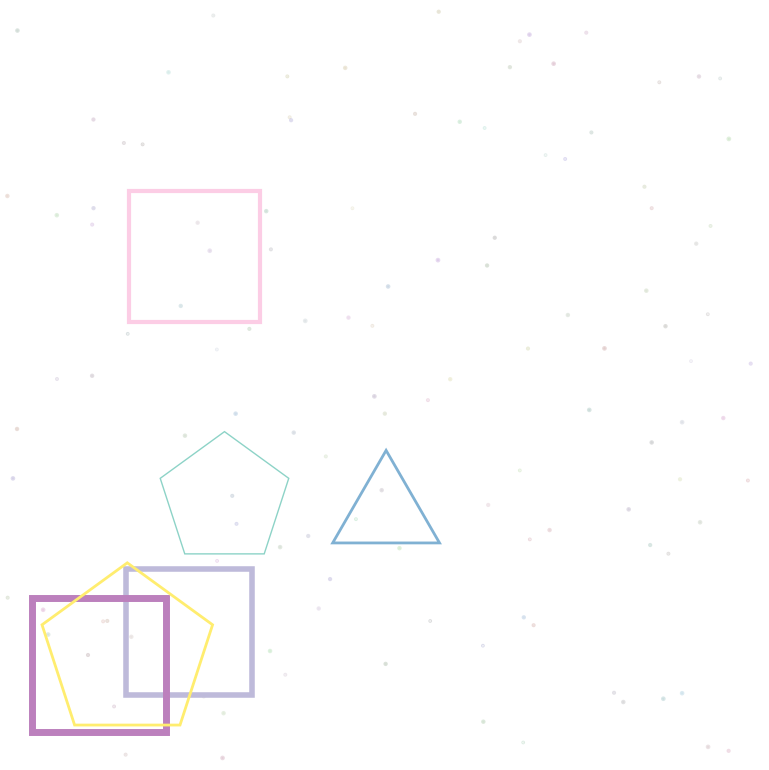[{"shape": "pentagon", "thickness": 0.5, "radius": 0.44, "center": [0.292, 0.352]}, {"shape": "square", "thickness": 2, "radius": 0.41, "center": [0.245, 0.179]}, {"shape": "triangle", "thickness": 1, "radius": 0.4, "center": [0.501, 0.335]}, {"shape": "square", "thickness": 1.5, "radius": 0.42, "center": [0.253, 0.666]}, {"shape": "square", "thickness": 2.5, "radius": 0.44, "center": [0.128, 0.136]}, {"shape": "pentagon", "thickness": 1, "radius": 0.58, "center": [0.165, 0.153]}]